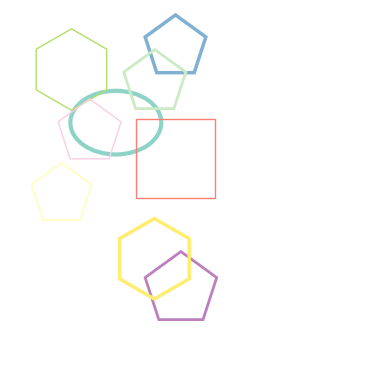[{"shape": "oval", "thickness": 3, "radius": 0.59, "center": [0.301, 0.681]}, {"shape": "pentagon", "thickness": 1, "radius": 0.41, "center": [0.16, 0.495]}, {"shape": "square", "thickness": 1, "radius": 0.51, "center": [0.457, 0.589]}, {"shape": "pentagon", "thickness": 2.5, "radius": 0.41, "center": [0.456, 0.878]}, {"shape": "hexagon", "thickness": 1, "radius": 0.53, "center": [0.186, 0.819]}, {"shape": "pentagon", "thickness": 1, "radius": 0.43, "center": [0.233, 0.657]}, {"shape": "pentagon", "thickness": 2, "radius": 0.49, "center": [0.47, 0.249]}, {"shape": "pentagon", "thickness": 2, "radius": 0.42, "center": [0.402, 0.786]}, {"shape": "hexagon", "thickness": 2.5, "radius": 0.52, "center": [0.401, 0.328]}]